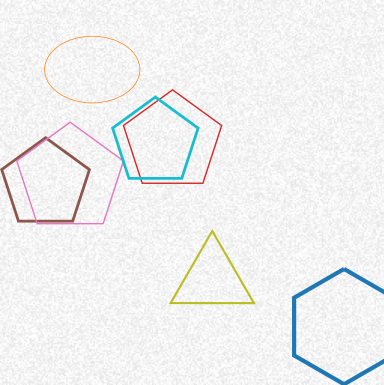[{"shape": "hexagon", "thickness": 3, "radius": 0.75, "center": [0.894, 0.152]}, {"shape": "oval", "thickness": 0.5, "radius": 0.62, "center": [0.24, 0.819]}, {"shape": "pentagon", "thickness": 1, "radius": 0.67, "center": [0.448, 0.633]}, {"shape": "pentagon", "thickness": 2, "radius": 0.6, "center": [0.118, 0.522]}, {"shape": "pentagon", "thickness": 1, "radius": 0.73, "center": [0.182, 0.537]}, {"shape": "triangle", "thickness": 1.5, "radius": 0.62, "center": [0.551, 0.275]}, {"shape": "pentagon", "thickness": 2, "radius": 0.58, "center": [0.404, 0.631]}]